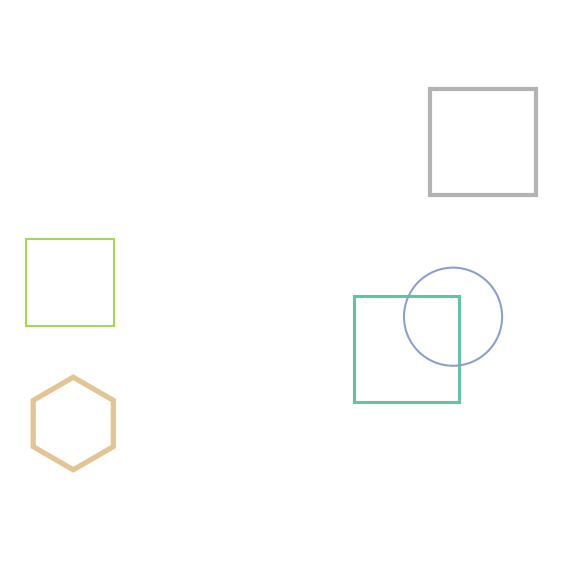[{"shape": "square", "thickness": 1.5, "radius": 0.46, "center": [0.704, 0.395]}, {"shape": "circle", "thickness": 1, "radius": 0.42, "center": [0.785, 0.451]}, {"shape": "square", "thickness": 1, "radius": 0.38, "center": [0.121, 0.51]}, {"shape": "hexagon", "thickness": 2.5, "radius": 0.4, "center": [0.127, 0.266]}, {"shape": "square", "thickness": 2, "radius": 0.46, "center": [0.836, 0.754]}]